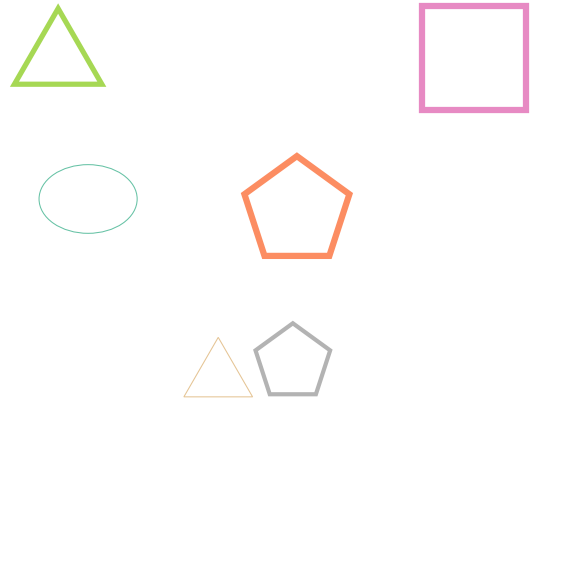[{"shape": "oval", "thickness": 0.5, "radius": 0.42, "center": [0.153, 0.655]}, {"shape": "pentagon", "thickness": 3, "radius": 0.48, "center": [0.514, 0.633]}, {"shape": "square", "thickness": 3, "radius": 0.45, "center": [0.821, 0.899]}, {"shape": "triangle", "thickness": 2.5, "radius": 0.44, "center": [0.101, 0.897]}, {"shape": "triangle", "thickness": 0.5, "radius": 0.34, "center": [0.378, 0.346]}, {"shape": "pentagon", "thickness": 2, "radius": 0.34, "center": [0.507, 0.371]}]